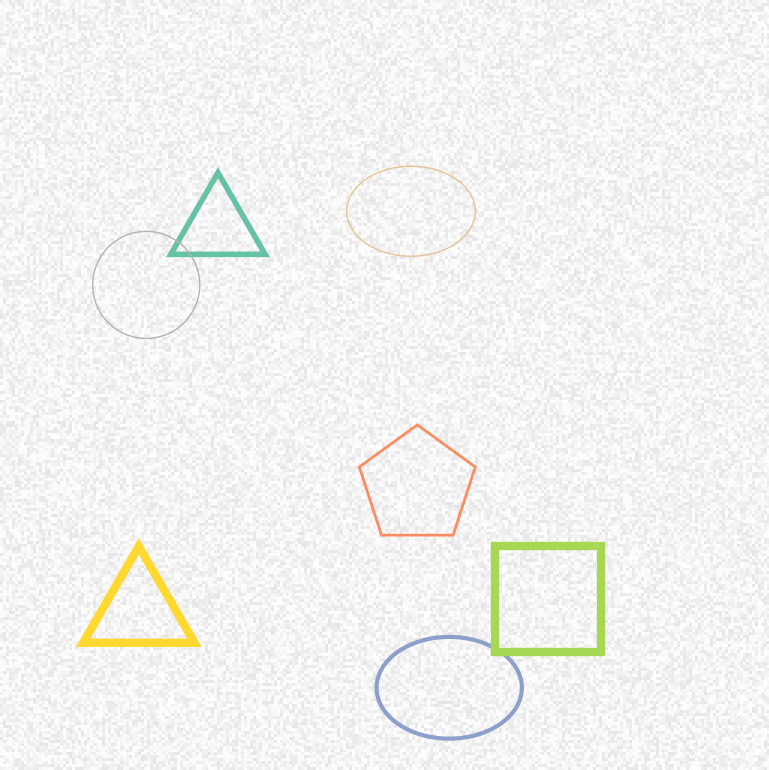[{"shape": "triangle", "thickness": 2, "radius": 0.35, "center": [0.283, 0.705]}, {"shape": "pentagon", "thickness": 1, "radius": 0.4, "center": [0.542, 0.369]}, {"shape": "oval", "thickness": 1.5, "radius": 0.47, "center": [0.583, 0.107]}, {"shape": "square", "thickness": 3, "radius": 0.35, "center": [0.711, 0.222]}, {"shape": "triangle", "thickness": 3, "radius": 0.42, "center": [0.18, 0.207]}, {"shape": "oval", "thickness": 0.5, "radius": 0.42, "center": [0.534, 0.726]}, {"shape": "circle", "thickness": 0.5, "radius": 0.35, "center": [0.19, 0.63]}]